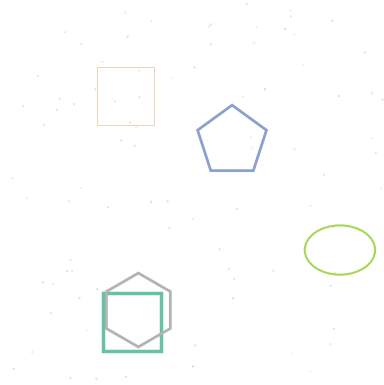[{"shape": "square", "thickness": 2.5, "radius": 0.38, "center": [0.342, 0.163]}, {"shape": "pentagon", "thickness": 2, "radius": 0.47, "center": [0.603, 0.633]}, {"shape": "oval", "thickness": 1.5, "radius": 0.46, "center": [0.883, 0.351]}, {"shape": "square", "thickness": 0.5, "radius": 0.37, "center": [0.326, 0.751]}, {"shape": "hexagon", "thickness": 2, "radius": 0.48, "center": [0.359, 0.195]}]